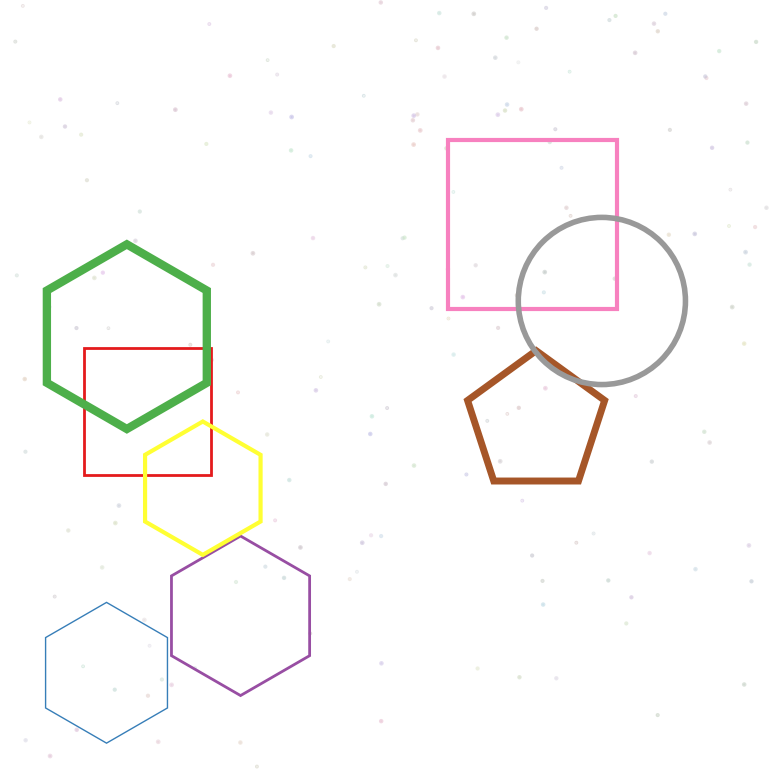[{"shape": "square", "thickness": 1, "radius": 0.41, "center": [0.192, 0.466]}, {"shape": "hexagon", "thickness": 0.5, "radius": 0.46, "center": [0.138, 0.126]}, {"shape": "hexagon", "thickness": 3, "radius": 0.6, "center": [0.165, 0.563]}, {"shape": "hexagon", "thickness": 1, "radius": 0.52, "center": [0.312, 0.2]}, {"shape": "hexagon", "thickness": 1.5, "radius": 0.43, "center": [0.263, 0.366]}, {"shape": "pentagon", "thickness": 2.5, "radius": 0.47, "center": [0.696, 0.451]}, {"shape": "square", "thickness": 1.5, "radius": 0.55, "center": [0.691, 0.708]}, {"shape": "circle", "thickness": 2, "radius": 0.54, "center": [0.782, 0.609]}]